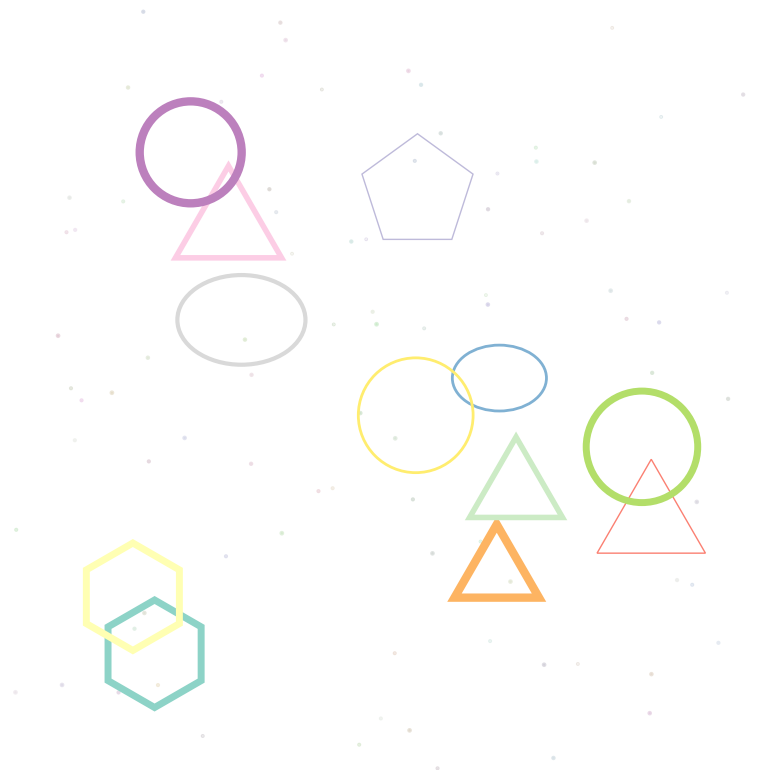[{"shape": "hexagon", "thickness": 2.5, "radius": 0.35, "center": [0.201, 0.151]}, {"shape": "hexagon", "thickness": 2.5, "radius": 0.35, "center": [0.173, 0.225]}, {"shape": "pentagon", "thickness": 0.5, "radius": 0.38, "center": [0.542, 0.75]}, {"shape": "triangle", "thickness": 0.5, "radius": 0.41, "center": [0.846, 0.322]}, {"shape": "oval", "thickness": 1, "radius": 0.31, "center": [0.649, 0.509]}, {"shape": "triangle", "thickness": 3, "radius": 0.32, "center": [0.645, 0.256]}, {"shape": "circle", "thickness": 2.5, "radius": 0.36, "center": [0.834, 0.42]}, {"shape": "triangle", "thickness": 2, "radius": 0.4, "center": [0.297, 0.705]}, {"shape": "oval", "thickness": 1.5, "radius": 0.42, "center": [0.314, 0.585]}, {"shape": "circle", "thickness": 3, "radius": 0.33, "center": [0.248, 0.802]}, {"shape": "triangle", "thickness": 2, "radius": 0.35, "center": [0.67, 0.363]}, {"shape": "circle", "thickness": 1, "radius": 0.37, "center": [0.54, 0.461]}]